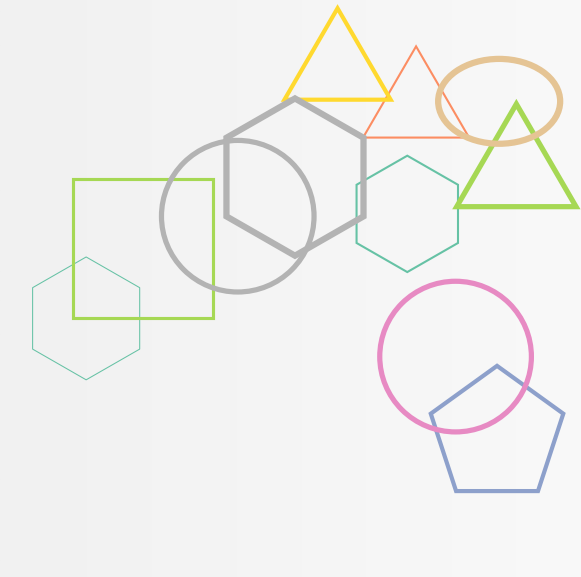[{"shape": "hexagon", "thickness": 0.5, "radius": 0.53, "center": [0.148, 0.448]}, {"shape": "hexagon", "thickness": 1, "radius": 0.5, "center": [0.701, 0.629]}, {"shape": "triangle", "thickness": 1, "radius": 0.53, "center": [0.716, 0.814]}, {"shape": "pentagon", "thickness": 2, "radius": 0.6, "center": [0.855, 0.246]}, {"shape": "circle", "thickness": 2.5, "radius": 0.65, "center": [0.784, 0.382]}, {"shape": "square", "thickness": 1.5, "radius": 0.6, "center": [0.246, 0.568]}, {"shape": "triangle", "thickness": 2.5, "radius": 0.59, "center": [0.888, 0.701]}, {"shape": "triangle", "thickness": 2, "radius": 0.53, "center": [0.581, 0.879]}, {"shape": "oval", "thickness": 3, "radius": 0.52, "center": [0.859, 0.824]}, {"shape": "hexagon", "thickness": 3, "radius": 0.68, "center": [0.507, 0.693]}, {"shape": "circle", "thickness": 2.5, "radius": 0.66, "center": [0.409, 0.625]}]